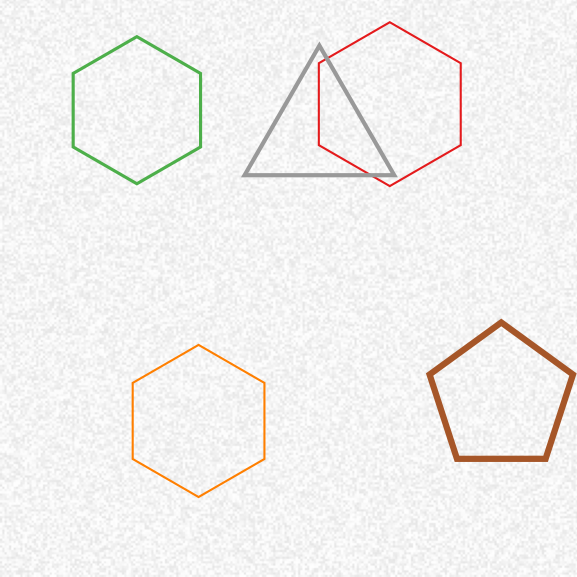[{"shape": "hexagon", "thickness": 1, "radius": 0.71, "center": [0.675, 0.819]}, {"shape": "hexagon", "thickness": 1.5, "radius": 0.64, "center": [0.237, 0.808]}, {"shape": "hexagon", "thickness": 1, "radius": 0.66, "center": [0.344, 0.27]}, {"shape": "pentagon", "thickness": 3, "radius": 0.65, "center": [0.868, 0.31]}, {"shape": "triangle", "thickness": 2, "radius": 0.75, "center": [0.553, 0.771]}]